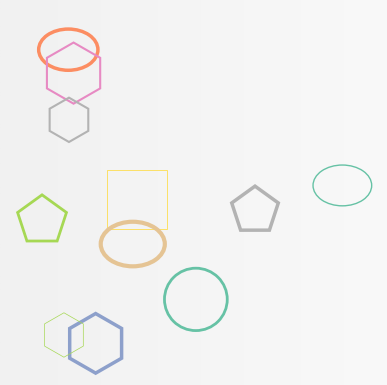[{"shape": "circle", "thickness": 2, "radius": 0.41, "center": [0.505, 0.222]}, {"shape": "oval", "thickness": 1, "radius": 0.38, "center": [0.884, 0.518]}, {"shape": "oval", "thickness": 2.5, "radius": 0.38, "center": [0.176, 0.871]}, {"shape": "hexagon", "thickness": 2.5, "radius": 0.39, "center": [0.247, 0.108]}, {"shape": "hexagon", "thickness": 1.5, "radius": 0.4, "center": [0.19, 0.81]}, {"shape": "pentagon", "thickness": 2, "radius": 0.33, "center": [0.108, 0.428]}, {"shape": "hexagon", "thickness": 0.5, "radius": 0.29, "center": [0.165, 0.13]}, {"shape": "square", "thickness": 0.5, "radius": 0.39, "center": [0.354, 0.482]}, {"shape": "oval", "thickness": 3, "radius": 0.41, "center": [0.343, 0.366]}, {"shape": "pentagon", "thickness": 2.5, "radius": 0.32, "center": [0.658, 0.453]}, {"shape": "hexagon", "thickness": 1.5, "radius": 0.29, "center": [0.178, 0.689]}]